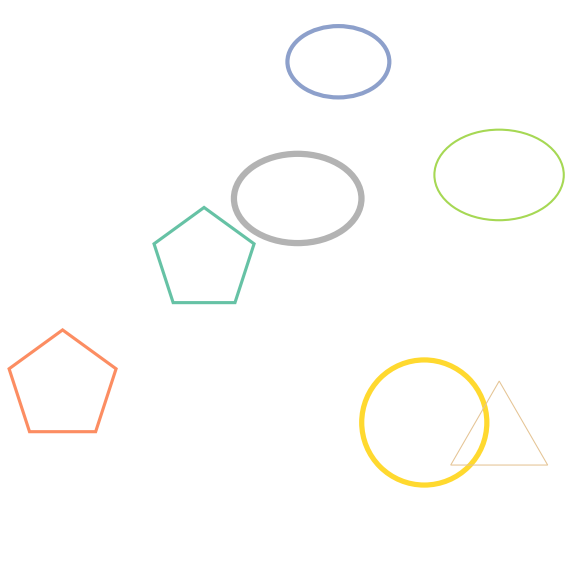[{"shape": "pentagon", "thickness": 1.5, "radius": 0.46, "center": [0.353, 0.549]}, {"shape": "pentagon", "thickness": 1.5, "radius": 0.49, "center": [0.108, 0.33]}, {"shape": "oval", "thickness": 2, "radius": 0.44, "center": [0.586, 0.892]}, {"shape": "oval", "thickness": 1, "radius": 0.56, "center": [0.864, 0.696]}, {"shape": "circle", "thickness": 2.5, "radius": 0.54, "center": [0.735, 0.268]}, {"shape": "triangle", "thickness": 0.5, "radius": 0.48, "center": [0.864, 0.242]}, {"shape": "oval", "thickness": 3, "radius": 0.55, "center": [0.516, 0.655]}]